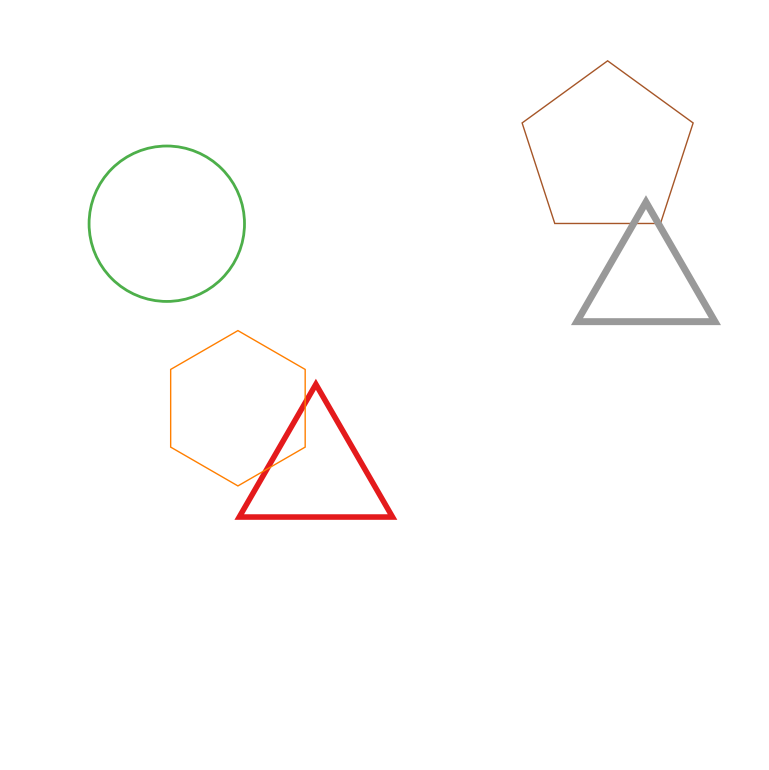[{"shape": "triangle", "thickness": 2, "radius": 0.57, "center": [0.41, 0.386]}, {"shape": "circle", "thickness": 1, "radius": 0.5, "center": [0.217, 0.709]}, {"shape": "hexagon", "thickness": 0.5, "radius": 0.5, "center": [0.309, 0.47]}, {"shape": "pentagon", "thickness": 0.5, "radius": 0.58, "center": [0.789, 0.804]}, {"shape": "triangle", "thickness": 2.5, "radius": 0.52, "center": [0.839, 0.634]}]